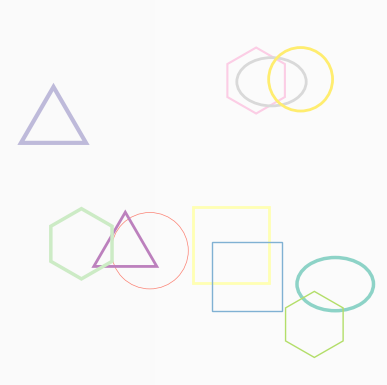[{"shape": "oval", "thickness": 2.5, "radius": 0.49, "center": [0.865, 0.262]}, {"shape": "square", "thickness": 2, "radius": 0.49, "center": [0.597, 0.364]}, {"shape": "triangle", "thickness": 3, "radius": 0.48, "center": [0.138, 0.677]}, {"shape": "circle", "thickness": 0.5, "radius": 0.5, "center": [0.387, 0.349]}, {"shape": "square", "thickness": 1, "radius": 0.45, "center": [0.638, 0.282]}, {"shape": "hexagon", "thickness": 1, "radius": 0.43, "center": [0.811, 0.157]}, {"shape": "hexagon", "thickness": 1.5, "radius": 0.43, "center": [0.661, 0.791]}, {"shape": "oval", "thickness": 2, "radius": 0.45, "center": [0.701, 0.788]}, {"shape": "triangle", "thickness": 2, "radius": 0.47, "center": [0.323, 0.355]}, {"shape": "hexagon", "thickness": 2.5, "radius": 0.46, "center": [0.21, 0.367]}, {"shape": "circle", "thickness": 2, "radius": 0.41, "center": [0.776, 0.794]}]